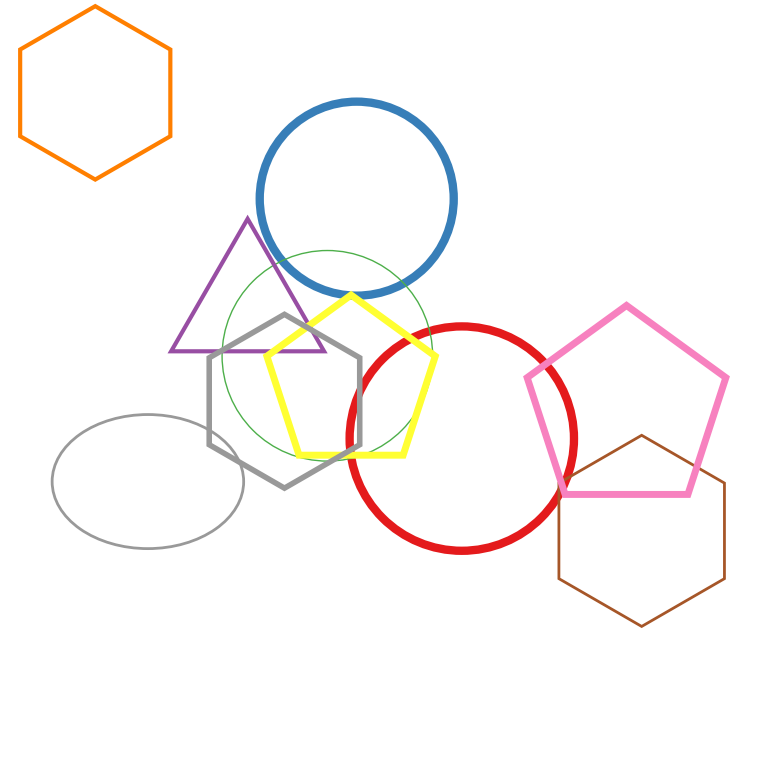[{"shape": "circle", "thickness": 3, "radius": 0.73, "center": [0.6, 0.43]}, {"shape": "circle", "thickness": 3, "radius": 0.63, "center": [0.463, 0.742]}, {"shape": "circle", "thickness": 0.5, "radius": 0.68, "center": [0.425, 0.538]}, {"shape": "triangle", "thickness": 1.5, "radius": 0.57, "center": [0.322, 0.601]}, {"shape": "hexagon", "thickness": 1.5, "radius": 0.56, "center": [0.124, 0.879]}, {"shape": "pentagon", "thickness": 2.5, "radius": 0.57, "center": [0.456, 0.502]}, {"shape": "hexagon", "thickness": 1, "radius": 0.62, "center": [0.833, 0.311]}, {"shape": "pentagon", "thickness": 2.5, "radius": 0.68, "center": [0.814, 0.468]}, {"shape": "hexagon", "thickness": 2, "radius": 0.56, "center": [0.369, 0.479]}, {"shape": "oval", "thickness": 1, "radius": 0.62, "center": [0.192, 0.375]}]